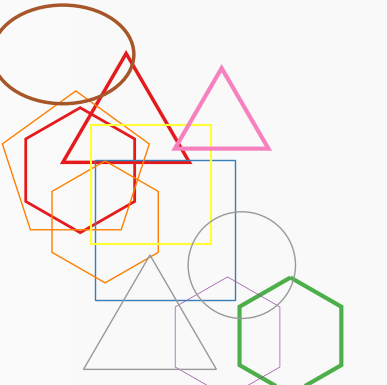[{"shape": "hexagon", "thickness": 2, "radius": 0.81, "center": [0.207, 0.558]}, {"shape": "triangle", "thickness": 2.5, "radius": 0.94, "center": [0.326, 0.673]}, {"shape": "square", "thickness": 1, "radius": 0.9, "center": [0.427, 0.402]}, {"shape": "hexagon", "thickness": 3, "radius": 0.76, "center": [0.75, 0.127]}, {"shape": "hexagon", "thickness": 0.5, "radius": 0.78, "center": [0.587, 0.125]}, {"shape": "hexagon", "thickness": 1, "radius": 0.79, "center": [0.271, 0.424]}, {"shape": "pentagon", "thickness": 1, "radius": 1.0, "center": [0.196, 0.564]}, {"shape": "square", "thickness": 1.5, "radius": 0.77, "center": [0.391, 0.521]}, {"shape": "oval", "thickness": 2.5, "radius": 0.92, "center": [0.162, 0.859]}, {"shape": "triangle", "thickness": 3, "radius": 0.7, "center": [0.572, 0.684]}, {"shape": "triangle", "thickness": 1, "radius": 0.99, "center": [0.387, 0.14]}, {"shape": "circle", "thickness": 1, "radius": 0.69, "center": [0.624, 0.311]}]